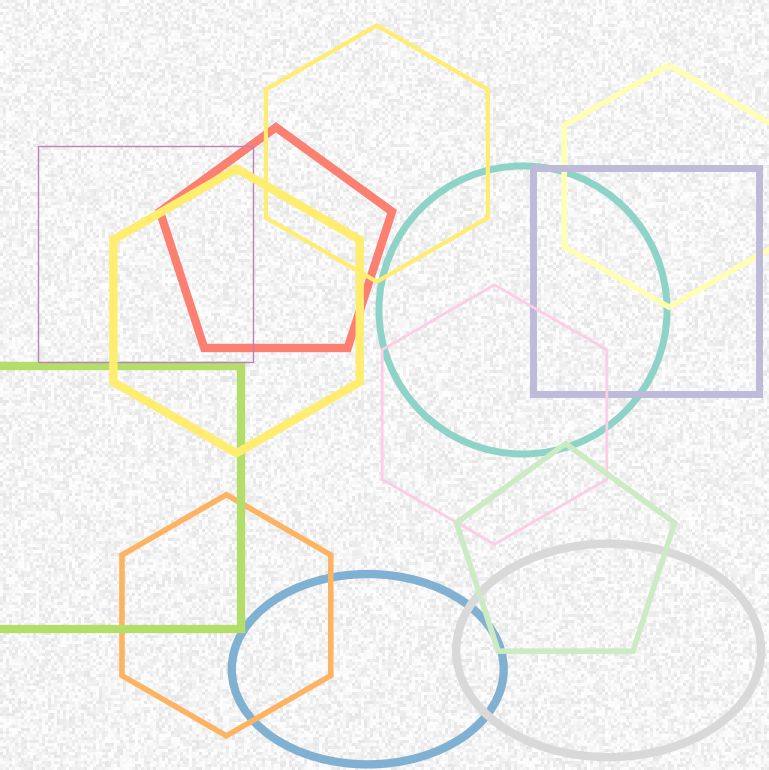[{"shape": "circle", "thickness": 2.5, "radius": 0.94, "center": [0.679, 0.597]}, {"shape": "hexagon", "thickness": 2, "radius": 0.79, "center": [0.869, 0.758]}, {"shape": "square", "thickness": 2.5, "radius": 0.73, "center": [0.839, 0.636]}, {"shape": "pentagon", "thickness": 3, "radius": 0.79, "center": [0.358, 0.676]}, {"shape": "oval", "thickness": 3, "radius": 0.88, "center": [0.478, 0.131]}, {"shape": "hexagon", "thickness": 2, "radius": 0.78, "center": [0.294, 0.201]}, {"shape": "square", "thickness": 3, "radius": 0.85, "center": [0.142, 0.354]}, {"shape": "hexagon", "thickness": 1, "radius": 0.84, "center": [0.642, 0.462]}, {"shape": "oval", "thickness": 3, "radius": 0.99, "center": [0.79, 0.155]}, {"shape": "square", "thickness": 0.5, "radius": 0.7, "center": [0.189, 0.67]}, {"shape": "pentagon", "thickness": 2, "radius": 0.74, "center": [0.734, 0.275]}, {"shape": "hexagon", "thickness": 3, "radius": 0.92, "center": [0.307, 0.596]}, {"shape": "hexagon", "thickness": 1.5, "radius": 0.83, "center": [0.489, 0.801]}]